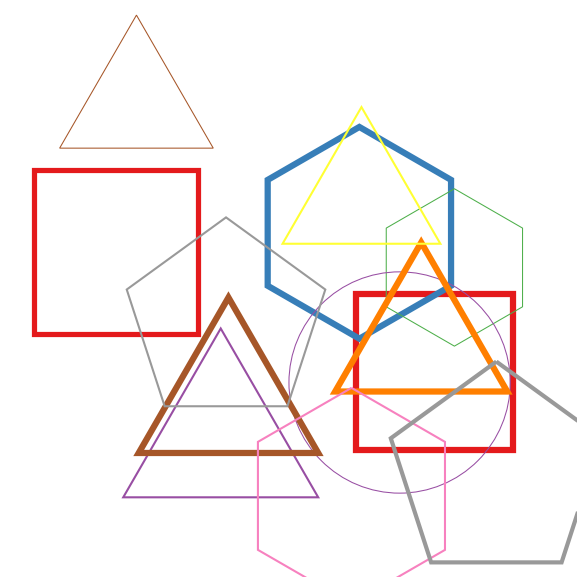[{"shape": "square", "thickness": 2.5, "radius": 0.71, "center": [0.201, 0.563]}, {"shape": "square", "thickness": 3, "radius": 0.68, "center": [0.752, 0.354]}, {"shape": "hexagon", "thickness": 3, "radius": 0.92, "center": [0.622, 0.596]}, {"shape": "hexagon", "thickness": 0.5, "radius": 0.68, "center": [0.787, 0.536]}, {"shape": "triangle", "thickness": 1, "radius": 0.97, "center": [0.382, 0.235]}, {"shape": "circle", "thickness": 0.5, "radius": 0.96, "center": [0.692, 0.337]}, {"shape": "triangle", "thickness": 3, "radius": 0.86, "center": [0.729, 0.407]}, {"shape": "triangle", "thickness": 1, "radius": 0.79, "center": [0.626, 0.656]}, {"shape": "triangle", "thickness": 0.5, "radius": 0.77, "center": [0.236, 0.819]}, {"shape": "triangle", "thickness": 3, "radius": 0.9, "center": [0.396, 0.304]}, {"shape": "hexagon", "thickness": 1, "radius": 0.94, "center": [0.609, 0.14]}, {"shape": "pentagon", "thickness": 1, "radius": 0.9, "center": [0.391, 0.442]}, {"shape": "pentagon", "thickness": 2, "radius": 0.96, "center": [0.859, 0.181]}]